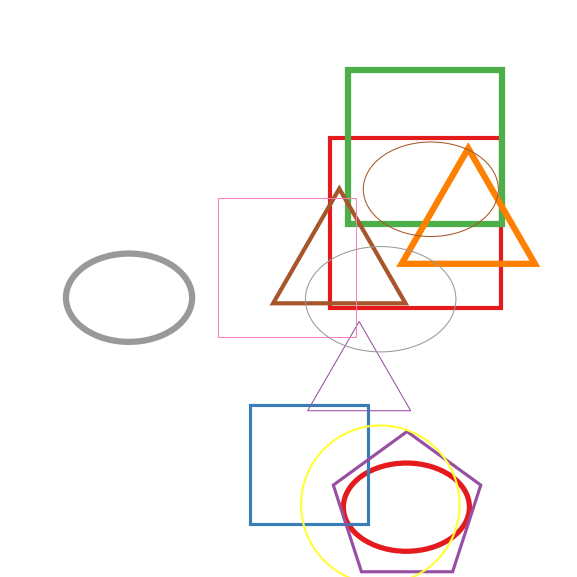[{"shape": "square", "thickness": 2, "radius": 0.74, "center": [0.719, 0.613]}, {"shape": "oval", "thickness": 2.5, "radius": 0.55, "center": [0.704, 0.121]}, {"shape": "square", "thickness": 1.5, "radius": 0.51, "center": [0.535, 0.195]}, {"shape": "square", "thickness": 3, "radius": 0.67, "center": [0.736, 0.745]}, {"shape": "triangle", "thickness": 0.5, "radius": 0.51, "center": [0.622, 0.339]}, {"shape": "pentagon", "thickness": 1.5, "radius": 0.67, "center": [0.705, 0.118]}, {"shape": "triangle", "thickness": 3, "radius": 0.67, "center": [0.811, 0.609]}, {"shape": "circle", "thickness": 1, "radius": 0.69, "center": [0.659, 0.125]}, {"shape": "oval", "thickness": 0.5, "radius": 0.58, "center": [0.746, 0.671]}, {"shape": "triangle", "thickness": 2, "radius": 0.66, "center": [0.588, 0.54]}, {"shape": "square", "thickness": 0.5, "radius": 0.6, "center": [0.497, 0.536]}, {"shape": "oval", "thickness": 3, "radius": 0.55, "center": [0.223, 0.484]}, {"shape": "oval", "thickness": 0.5, "radius": 0.65, "center": [0.659, 0.481]}]